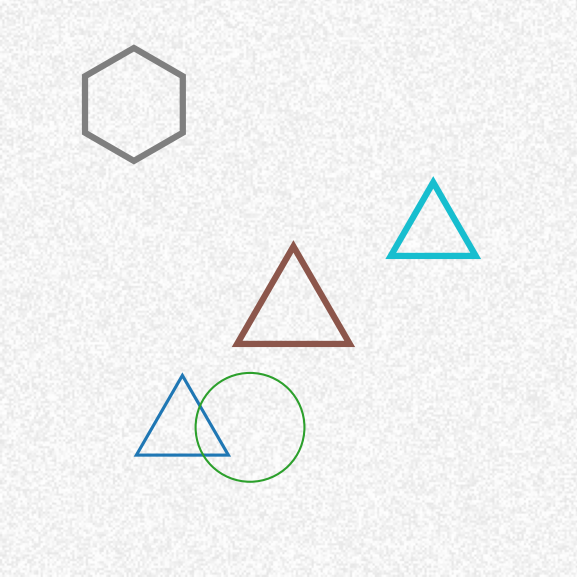[{"shape": "triangle", "thickness": 1.5, "radius": 0.46, "center": [0.316, 0.257]}, {"shape": "circle", "thickness": 1, "radius": 0.47, "center": [0.433, 0.259]}, {"shape": "triangle", "thickness": 3, "radius": 0.56, "center": [0.508, 0.46]}, {"shape": "hexagon", "thickness": 3, "radius": 0.49, "center": [0.232, 0.818]}, {"shape": "triangle", "thickness": 3, "radius": 0.42, "center": [0.75, 0.598]}]